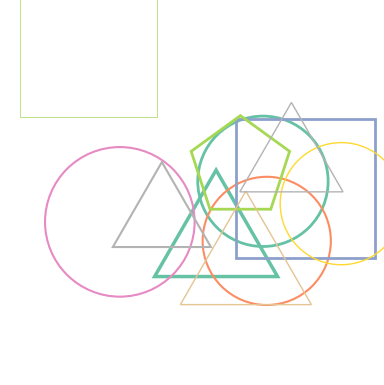[{"shape": "triangle", "thickness": 2.5, "radius": 0.92, "center": [0.561, 0.374]}, {"shape": "circle", "thickness": 2, "radius": 0.85, "center": [0.683, 0.529]}, {"shape": "circle", "thickness": 1.5, "radius": 0.83, "center": [0.693, 0.374]}, {"shape": "square", "thickness": 2, "radius": 0.9, "center": [0.794, 0.51]}, {"shape": "circle", "thickness": 1.5, "radius": 0.97, "center": [0.311, 0.424]}, {"shape": "pentagon", "thickness": 2, "radius": 0.67, "center": [0.624, 0.565]}, {"shape": "square", "thickness": 0.5, "radius": 0.89, "center": [0.231, 0.873]}, {"shape": "circle", "thickness": 1, "radius": 0.79, "center": [0.886, 0.471]}, {"shape": "triangle", "thickness": 1, "radius": 0.98, "center": [0.639, 0.307]}, {"shape": "triangle", "thickness": 1.5, "radius": 0.74, "center": [0.42, 0.432]}, {"shape": "triangle", "thickness": 1, "radius": 0.77, "center": [0.757, 0.579]}]